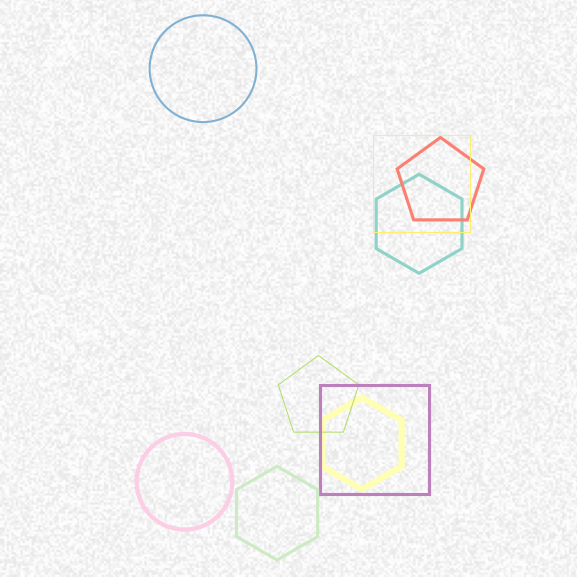[{"shape": "hexagon", "thickness": 1.5, "radius": 0.43, "center": [0.726, 0.612]}, {"shape": "hexagon", "thickness": 3, "radius": 0.4, "center": [0.627, 0.231]}, {"shape": "pentagon", "thickness": 1.5, "radius": 0.39, "center": [0.763, 0.682]}, {"shape": "circle", "thickness": 1, "radius": 0.46, "center": [0.352, 0.88]}, {"shape": "pentagon", "thickness": 0.5, "radius": 0.37, "center": [0.552, 0.31]}, {"shape": "circle", "thickness": 2, "radius": 0.41, "center": [0.319, 0.165]}, {"shape": "square", "thickness": 1.5, "radius": 0.47, "center": [0.649, 0.239]}, {"shape": "hexagon", "thickness": 1.5, "radius": 0.41, "center": [0.48, 0.111]}, {"shape": "square", "thickness": 0.5, "radius": 0.42, "center": [0.73, 0.681]}]